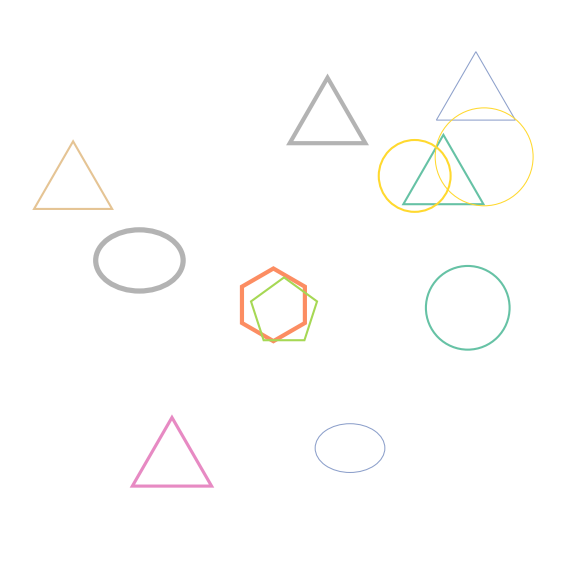[{"shape": "triangle", "thickness": 1, "radius": 0.4, "center": [0.768, 0.686]}, {"shape": "circle", "thickness": 1, "radius": 0.36, "center": [0.81, 0.466]}, {"shape": "hexagon", "thickness": 2, "radius": 0.31, "center": [0.473, 0.471]}, {"shape": "oval", "thickness": 0.5, "radius": 0.3, "center": [0.606, 0.223]}, {"shape": "triangle", "thickness": 0.5, "radius": 0.4, "center": [0.824, 0.831]}, {"shape": "triangle", "thickness": 1.5, "radius": 0.4, "center": [0.298, 0.197]}, {"shape": "pentagon", "thickness": 1, "radius": 0.3, "center": [0.492, 0.459]}, {"shape": "circle", "thickness": 0.5, "radius": 0.42, "center": [0.838, 0.728]}, {"shape": "circle", "thickness": 1, "radius": 0.31, "center": [0.718, 0.695]}, {"shape": "triangle", "thickness": 1, "radius": 0.39, "center": [0.127, 0.676]}, {"shape": "oval", "thickness": 2.5, "radius": 0.38, "center": [0.241, 0.548]}, {"shape": "triangle", "thickness": 2, "radius": 0.38, "center": [0.567, 0.789]}]